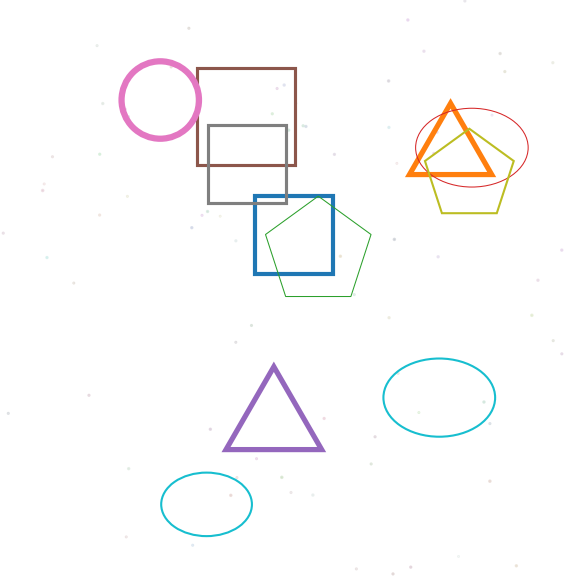[{"shape": "square", "thickness": 2, "radius": 0.34, "center": [0.509, 0.593]}, {"shape": "triangle", "thickness": 2.5, "radius": 0.41, "center": [0.78, 0.738]}, {"shape": "pentagon", "thickness": 0.5, "radius": 0.48, "center": [0.551, 0.563]}, {"shape": "oval", "thickness": 0.5, "radius": 0.49, "center": [0.817, 0.743]}, {"shape": "triangle", "thickness": 2.5, "radius": 0.48, "center": [0.474, 0.268]}, {"shape": "square", "thickness": 1.5, "radius": 0.42, "center": [0.426, 0.798]}, {"shape": "circle", "thickness": 3, "radius": 0.34, "center": [0.278, 0.826]}, {"shape": "square", "thickness": 1.5, "radius": 0.34, "center": [0.428, 0.715]}, {"shape": "pentagon", "thickness": 1, "radius": 0.4, "center": [0.813, 0.695]}, {"shape": "oval", "thickness": 1, "radius": 0.39, "center": [0.358, 0.126]}, {"shape": "oval", "thickness": 1, "radius": 0.48, "center": [0.761, 0.311]}]